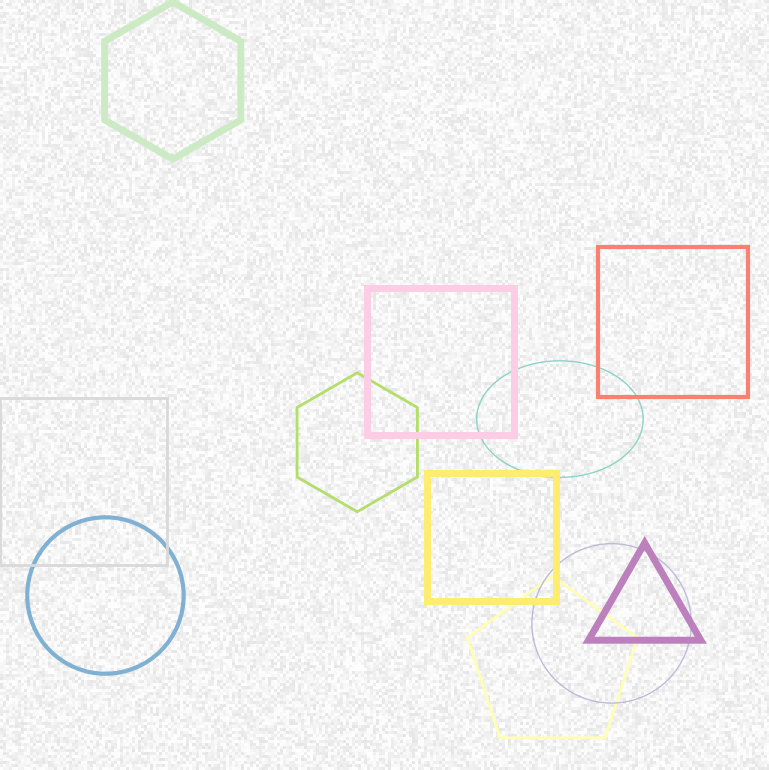[{"shape": "oval", "thickness": 0.5, "radius": 0.54, "center": [0.727, 0.456]}, {"shape": "pentagon", "thickness": 1, "radius": 0.58, "center": [0.717, 0.136]}, {"shape": "circle", "thickness": 0.5, "radius": 0.52, "center": [0.794, 0.19]}, {"shape": "square", "thickness": 1.5, "radius": 0.49, "center": [0.874, 0.582]}, {"shape": "circle", "thickness": 1.5, "radius": 0.51, "center": [0.137, 0.227]}, {"shape": "hexagon", "thickness": 1, "radius": 0.45, "center": [0.464, 0.426]}, {"shape": "square", "thickness": 2.5, "radius": 0.48, "center": [0.572, 0.53]}, {"shape": "square", "thickness": 1, "radius": 0.54, "center": [0.108, 0.375]}, {"shape": "triangle", "thickness": 2.5, "radius": 0.42, "center": [0.837, 0.211]}, {"shape": "hexagon", "thickness": 2.5, "radius": 0.51, "center": [0.224, 0.895]}, {"shape": "square", "thickness": 2.5, "radius": 0.42, "center": [0.638, 0.302]}]